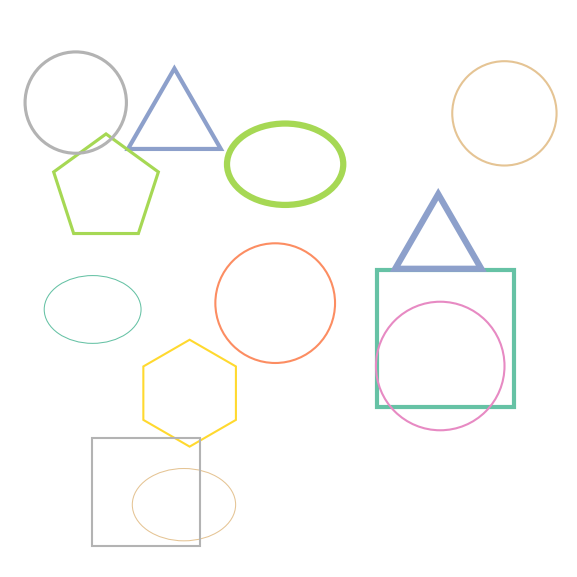[{"shape": "oval", "thickness": 0.5, "radius": 0.42, "center": [0.16, 0.463]}, {"shape": "square", "thickness": 2, "radius": 0.59, "center": [0.771, 0.414]}, {"shape": "circle", "thickness": 1, "radius": 0.52, "center": [0.477, 0.474]}, {"shape": "triangle", "thickness": 3, "radius": 0.43, "center": [0.759, 0.577]}, {"shape": "triangle", "thickness": 2, "radius": 0.46, "center": [0.302, 0.788]}, {"shape": "circle", "thickness": 1, "radius": 0.56, "center": [0.762, 0.365]}, {"shape": "oval", "thickness": 3, "radius": 0.5, "center": [0.494, 0.715]}, {"shape": "pentagon", "thickness": 1.5, "radius": 0.48, "center": [0.184, 0.672]}, {"shape": "hexagon", "thickness": 1, "radius": 0.46, "center": [0.328, 0.318]}, {"shape": "circle", "thickness": 1, "radius": 0.45, "center": [0.873, 0.803]}, {"shape": "oval", "thickness": 0.5, "radius": 0.45, "center": [0.319, 0.125]}, {"shape": "square", "thickness": 1, "radius": 0.47, "center": [0.252, 0.147]}, {"shape": "circle", "thickness": 1.5, "radius": 0.44, "center": [0.131, 0.822]}]